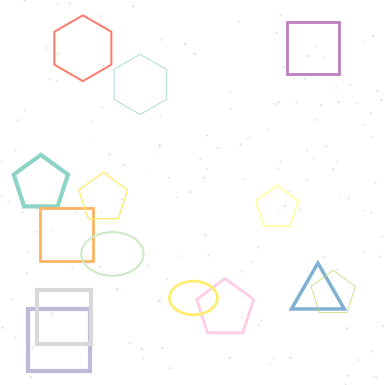[{"shape": "pentagon", "thickness": 3, "radius": 0.37, "center": [0.106, 0.524]}, {"shape": "hexagon", "thickness": 0.5, "radius": 0.39, "center": [0.364, 0.781]}, {"shape": "pentagon", "thickness": 1.5, "radius": 0.29, "center": [0.72, 0.46]}, {"shape": "square", "thickness": 3, "radius": 0.4, "center": [0.154, 0.117]}, {"shape": "hexagon", "thickness": 1.5, "radius": 0.43, "center": [0.215, 0.875]}, {"shape": "triangle", "thickness": 2.5, "radius": 0.4, "center": [0.826, 0.237]}, {"shape": "square", "thickness": 2, "radius": 0.34, "center": [0.173, 0.391]}, {"shape": "pentagon", "thickness": 0.5, "radius": 0.3, "center": [0.865, 0.237]}, {"shape": "pentagon", "thickness": 2, "radius": 0.39, "center": [0.585, 0.198]}, {"shape": "square", "thickness": 3, "radius": 0.35, "center": [0.166, 0.177]}, {"shape": "square", "thickness": 2, "radius": 0.34, "center": [0.813, 0.875]}, {"shape": "oval", "thickness": 1.5, "radius": 0.4, "center": [0.292, 0.34]}, {"shape": "pentagon", "thickness": 1, "radius": 0.33, "center": [0.268, 0.486]}, {"shape": "oval", "thickness": 2, "radius": 0.31, "center": [0.502, 0.226]}]